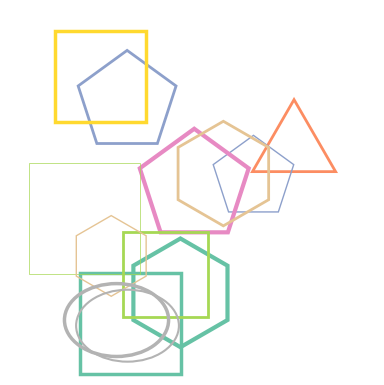[{"shape": "square", "thickness": 2.5, "radius": 0.66, "center": [0.338, 0.161]}, {"shape": "hexagon", "thickness": 3, "radius": 0.71, "center": [0.469, 0.239]}, {"shape": "triangle", "thickness": 2, "radius": 0.62, "center": [0.764, 0.617]}, {"shape": "pentagon", "thickness": 2, "radius": 0.67, "center": [0.33, 0.735]}, {"shape": "pentagon", "thickness": 1, "radius": 0.55, "center": [0.658, 0.538]}, {"shape": "pentagon", "thickness": 3, "radius": 0.74, "center": [0.505, 0.517]}, {"shape": "square", "thickness": 2, "radius": 0.55, "center": [0.429, 0.286]}, {"shape": "square", "thickness": 0.5, "radius": 0.72, "center": [0.219, 0.433]}, {"shape": "square", "thickness": 2.5, "radius": 0.59, "center": [0.262, 0.802]}, {"shape": "hexagon", "thickness": 2, "radius": 0.68, "center": [0.58, 0.549]}, {"shape": "hexagon", "thickness": 1, "radius": 0.52, "center": [0.289, 0.335]}, {"shape": "oval", "thickness": 2.5, "radius": 0.68, "center": [0.303, 0.169]}, {"shape": "oval", "thickness": 1.5, "radius": 0.67, "center": [0.331, 0.154]}]